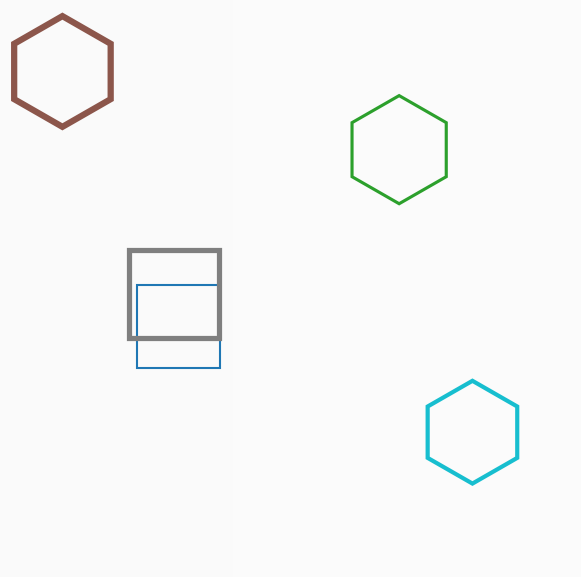[{"shape": "square", "thickness": 1, "radius": 0.36, "center": [0.307, 0.433]}, {"shape": "hexagon", "thickness": 1.5, "radius": 0.47, "center": [0.687, 0.74]}, {"shape": "hexagon", "thickness": 3, "radius": 0.48, "center": [0.107, 0.875]}, {"shape": "square", "thickness": 2.5, "radius": 0.38, "center": [0.299, 0.49]}, {"shape": "hexagon", "thickness": 2, "radius": 0.44, "center": [0.813, 0.251]}]